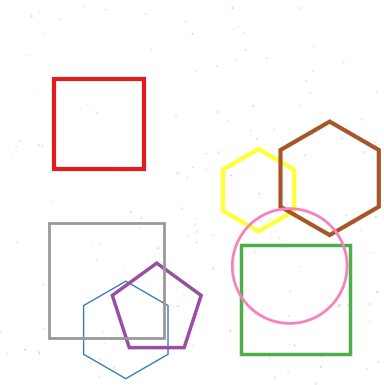[{"shape": "square", "thickness": 3, "radius": 0.59, "center": [0.256, 0.679]}, {"shape": "hexagon", "thickness": 1, "radius": 0.63, "center": [0.327, 0.143]}, {"shape": "square", "thickness": 2.5, "radius": 0.71, "center": [0.767, 0.222]}, {"shape": "pentagon", "thickness": 2.5, "radius": 0.61, "center": [0.407, 0.195]}, {"shape": "hexagon", "thickness": 3, "radius": 0.53, "center": [0.672, 0.506]}, {"shape": "hexagon", "thickness": 3, "radius": 0.74, "center": [0.856, 0.537]}, {"shape": "circle", "thickness": 2, "radius": 0.75, "center": [0.752, 0.309]}, {"shape": "square", "thickness": 2, "radius": 0.75, "center": [0.278, 0.271]}]